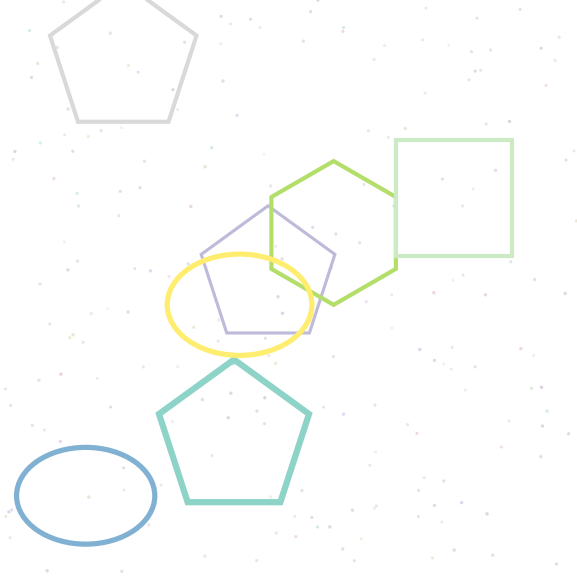[{"shape": "pentagon", "thickness": 3, "radius": 0.68, "center": [0.405, 0.24]}, {"shape": "pentagon", "thickness": 1.5, "radius": 0.61, "center": [0.464, 0.521]}, {"shape": "oval", "thickness": 2.5, "radius": 0.6, "center": [0.148, 0.141]}, {"shape": "hexagon", "thickness": 2, "radius": 0.62, "center": [0.578, 0.596]}, {"shape": "pentagon", "thickness": 2, "radius": 0.67, "center": [0.213, 0.896]}, {"shape": "square", "thickness": 2, "radius": 0.5, "center": [0.786, 0.656]}, {"shape": "oval", "thickness": 2.5, "radius": 0.63, "center": [0.415, 0.471]}]